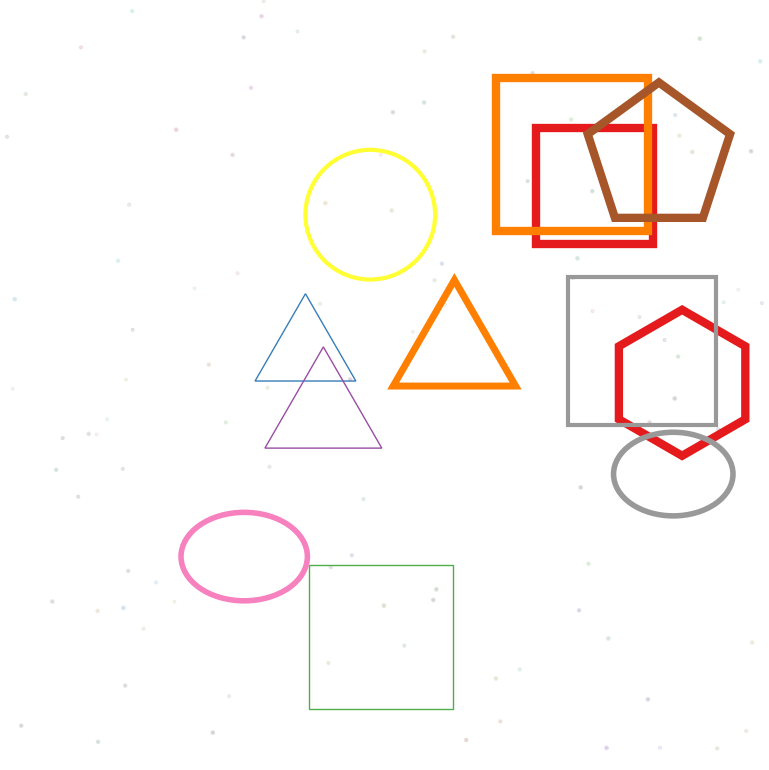[{"shape": "hexagon", "thickness": 3, "radius": 0.47, "center": [0.886, 0.503]}, {"shape": "square", "thickness": 3, "radius": 0.38, "center": [0.772, 0.759]}, {"shape": "triangle", "thickness": 0.5, "radius": 0.38, "center": [0.397, 0.543]}, {"shape": "square", "thickness": 0.5, "radius": 0.47, "center": [0.494, 0.172]}, {"shape": "triangle", "thickness": 0.5, "radius": 0.44, "center": [0.42, 0.462]}, {"shape": "square", "thickness": 3, "radius": 0.5, "center": [0.743, 0.799]}, {"shape": "triangle", "thickness": 2.5, "radius": 0.46, "center": [0.59, 0.545]}, {"shape": "circle", "thickness": 1.5, "radius": 0.42, "center": [0.481, 0.721]}, {"shape": "pentagon", "thickness": 3, "radius": 0.49, "center": [0.856, 0.796]}, {"shape": "oval", "thickness": 2, "radius": 0.41, "center": [0.317, 0.277]}, {"shape": "oval", "thickness": 2, "radius": 0.39, "center": [0.874, 0.384]}, {"shape": "square", "thickness": 1.5, "radius": 0.48, "center": [0.834, 0.544]}]